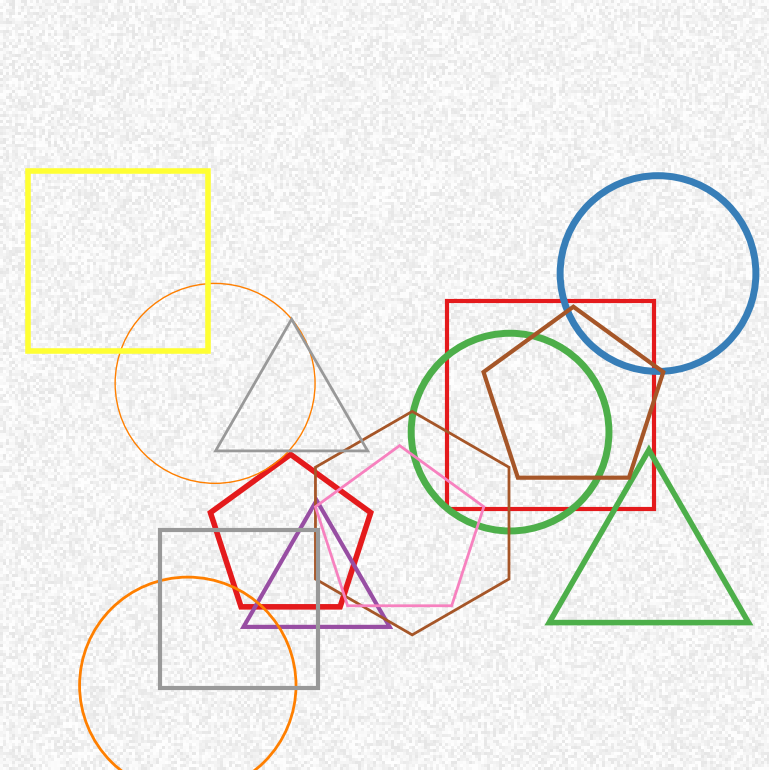[{"shape": "pentagon", "thickness": 2, "radius": 0.55, "center": [0.377, 0.3]}, {"shape": "square", "thickness": 1.5, "radius": 0.67, "center": [0.715, 0.474]}, {"shape": "circle", "thickness": 2.5, "radius": 0.64, "center": [0.855, 0.645]}, {"shape": "triangle", "thickness": 2, "radius": 0.75, "center": [0.843, 0.266]}, {"shape": "circle", "thickness": 2.5, "radius": 0.64, "center": [0.662, 0.439]}, {"shape": "triangle", "thickness": 1.5, "radius": 0.55, "center": [0.411, 0.241]}, {"shape": "circle", "thickness": 0.5, "radius": 0.65, "center": [0.279, 0.502]}, {"shape": "circle", "thickness": 1, "radius": 0.7, "center": [0.244, 0.11]}, {"shape": "square", "thickness": 2, "radius": 0.58, "center": [0.153, 0.661]}, {"shape": "pentagon", "thickness": 1.5, "radius": 0.61, "center": [0.745, 0.479]}, {"shape": "hexagon", "thickness": 1, "radius": 0.73, "center": [0.535, 0.321]}, {"shape": "pentagon", "thickness": 1, "radius": 0.57, "center": [0.519, 0.306]}, {"shape": "triangle", "thickness": 1, "radius": 0.57, "center": [0.379, 0.471]}, {"shape": "square", "thickness": 1.5, "radius": 0.51, "center": [0.311, 0.209]}]